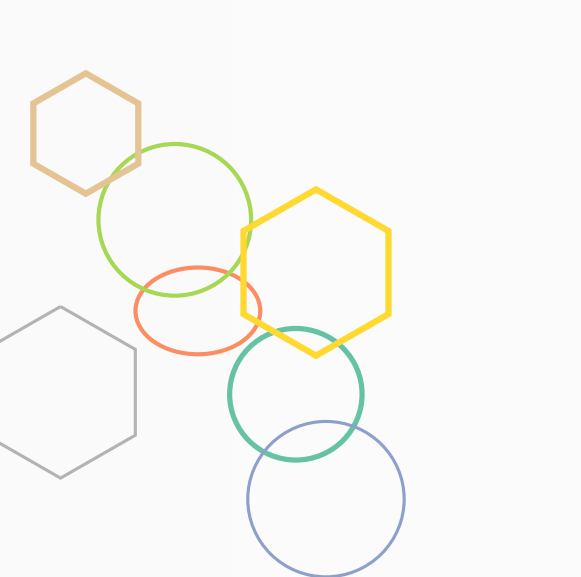[{"shape": "circle", "thickness": 2.5, "radius": 0.57, "center": [0.509, 0.316]}, {"shape": "oval", "thickness": 2, "radius": 0.54, "center": [0.34, 0.461]}, {"shape": "circle", "thickness": 1.5, "radius": 0.67, "center": [0.561, 0.135]}, {"shape": "circle", "thickness": 2, "radius": 0.66, "center": [0.301, 0.618]}, {"shape": "hexagon", "thickness": 3, "radius": 0.72, "center": [0.544, 0.527]}, {"shape": "hexagon", "thickness": 3, "radius": 0.52, "center": [0.148, 0.768]}, {"shape": "hexagon", "thickness": 1.5, "radius": 0.74, "center": [0.104, 0.32]}]